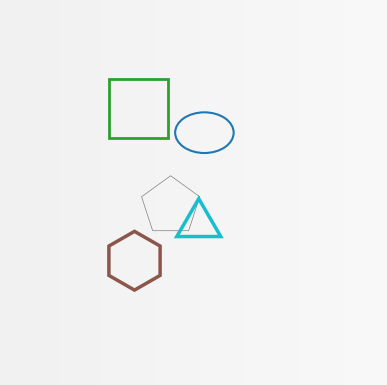[{"shape": "oval", "thickness": 1.5, "radius": 0.38, "center": [0.527, 0.655]}, {"shape": "square", "thickness": 2, "radius": 0.38, "center": [0.357, 0.718]}, {"shape": "hexagon", "thickness": 2.5, "radius": 0.38, "center": [0.347, 0.323]}, {"shape": "pentagon", "thickness": 0.5, "radius": 0.39, "center": [0.44, 0.465]}, {"shape": "triangle", "thickness": 2.5, "radius": 0.33, "center": [0.513, 0.418]}]